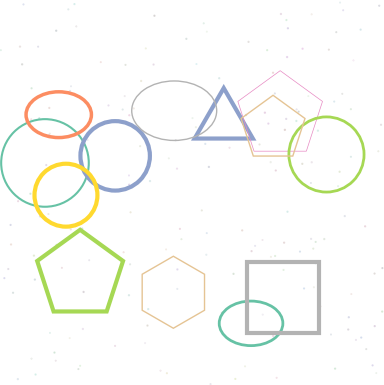[{"shape": "circle", "thickness": 1.5, "radius": 0.57, "center": [0.117, 0.577]}, {"shape": "oval", "thickness": 2, "radius": 0.41, "center": [0.652, 0.16]}, {"shape": "oval", "thickness": 2.5, "radius": 0.42, "center": [0.153, 0.702]}, {"shape": "triangle", "thickness": 3, "radius": 0.44, "center": [0.581, 0.684]}, {"shape": "circle", "thickness": 3, "radius": 0.45, "center": [0.299, 0.595]}, {"shape": "pentagon", "thickness": 0.5, "radius": 0.58, "center": [0.728, 0.701]}, {"shape": "circle", "thickness": 2, "radius": 0.49, "center": [0.848, 0.599]}, {"shape": "pentagon", "thickness": 3, "radius": 0.59, "center": [0.208, 0.286]}, {"shape": "circle", "thickness": 3, "radius": 0.41, "center": [0.171, 0.493]}, {"shape": "hexagon", "thickness": 1, "radius": 0.47, "center": [0.45, 0.241]}, {"shape": "pentagon", "thickness": 1, "radius": 0.44, "center": [0.709, 0.665]}, {"shape": "square", "thickness": 3, "radius": 0.46, "center": [0.735, 0.227]}, {"shape": "oval", "thickness": 1, "radius": 0.55, "center": [0.452, 0.712]}]